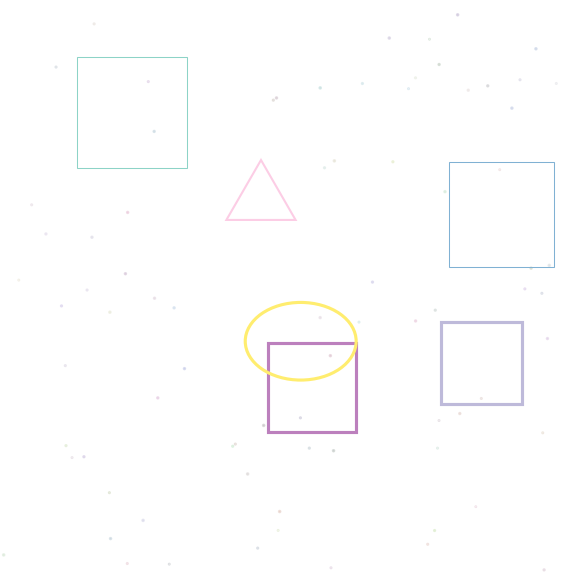[{"shape": "square", "thickness": 0.5, "radius": 0.48, "center": [0.228, 0.804]}, {"shape": "square", "thickness": 1.5, "radius": 0.35, "center": [0.834, 0.371]}, {"shape": "square", "thickness": 0.5, "radius": 0.46, "center": [0.868, 0.627]}, {"shape": "triangle", "thickness": 1, "radius": 0.35, "center": [0.452, 0.653]}, {"shape": "square", "thickness": 1.5, "radius": 0.38, "center": [0.541, 0.328]}, {"shape": "oval", "thickness": 1.5, "radius": 0.48, "center": [0.521, 0.408]}]